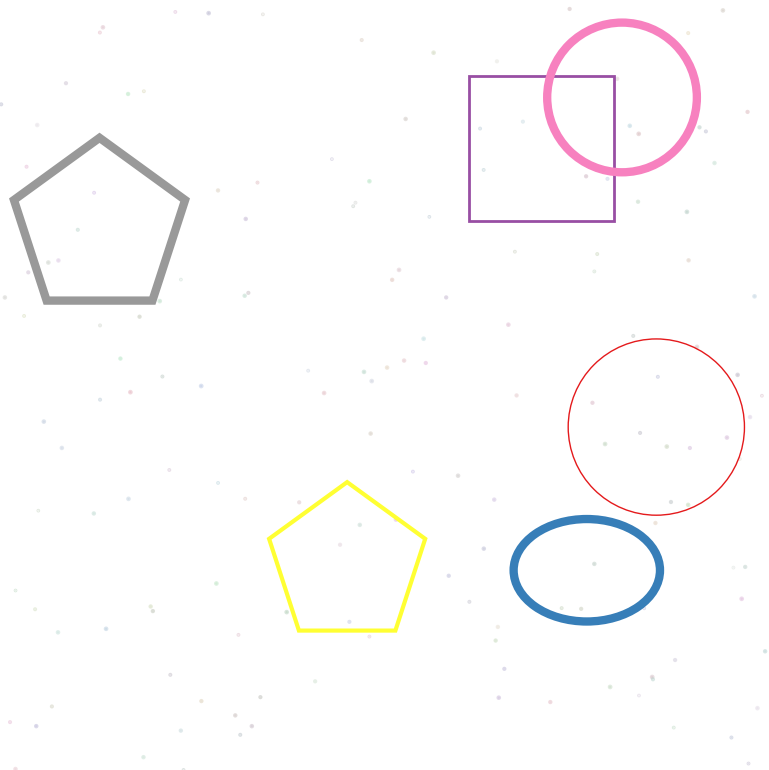[{"shape": "circle", "thickness": 0.5, "radius": 0.57, "center": [0.852, 0.445]}, {"shape": "oval", "thickness": 3, "radius": 0.48, "center": [0.762, 0.259]}, {"shape": "square", "thickness": 1, "radius": 0.47, "center": [0.703, 0.807]}, {"shape": "pentagon", "thickness": 1.5, "radius": 0.53, "center": [0.451, 0.267]}, {"shape": "circle", "thickness": 3, "radius": 0.49, "center": [0.808, 0.873]}, {"shape": "pentagon", "thickness": 3, "radius": 0.58, "center": [0.129, 0.704]}]